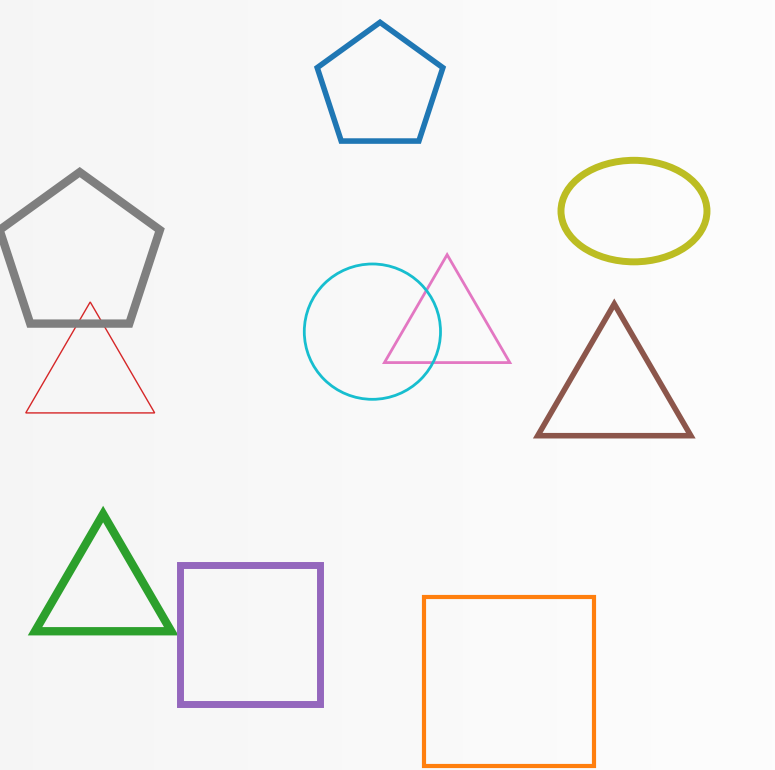[{"shape": "pentagon", "thickness": 2, "radius": 0.43, "center": [0.49, 0.886]}, {"shape": "square", "thickness": 1.5, "radius": 0.55, "center": [0.657, 0.115]}, {"shape": "triangle", "thickness": 3, "radius": 0.51, "center": [0.133, 0.231]}, {"shape": "triangle", "thickness": 0.5, "radius": 0.48, "center": [0.116, 0.512]}, {"shape": "square", "thickness": 2.5, "radius": 0.45, "center": [0.323, 0.176]}, {"shape": "triangle", "thickness": 2, "radius": 0.57, "center": [0.793, 0.491]}, {"shape": "triangle", "thickness": 1, "radius": 0.47, "center": [0.577, 0.576]}, {"shape": "pentagon", "thickness": 3, "radius": 0.54, "center": [0.103, 0.668]}, {"shape": "oval", "thickness": 2.5, "radius": 0.47, "center": [0.818, 0.726]}, {"shape": "circle", "thickness": 1, "radius": 0.44, "center": [0.481, 0.569]}]